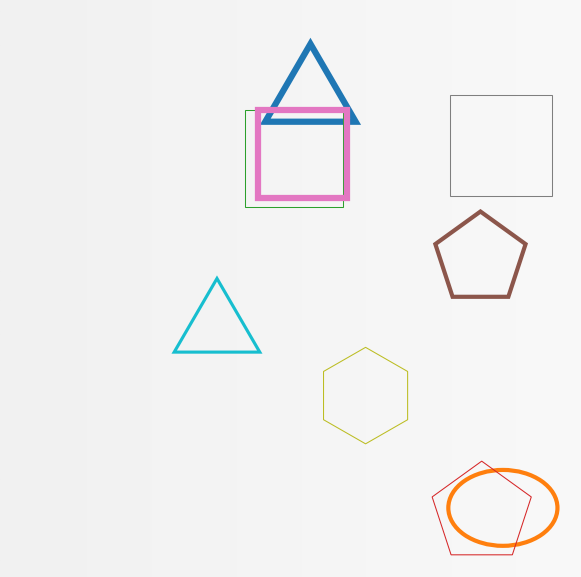[{"shape": "triangle", "thickness": 3, "radius": 0.45, "center": [0.534, 0.833]}, {"shape": "oval", "thickness": 2, "radius": 0.47, "center": [0.865, 0.12]}, {"shape": "square", "thickness": 0.5, "radius": 0.42, "center": [0.507, 0.725]}, {"shape": "pentagon", "thickness": 0.5, "radius": 0.45, "center": [0.829, 0.111]}, {"shape": "pentagon", "thickness": 2, "radius": 0.41, "center": [0.827, 0.551]}, {"shape": "square", "thickness": 3, "radius": 0.38, "center": [0.521, 0.732]}, {"shape": "square", "thickness": 0.5, "radius": 0.44, "center": [0.862, 0.747]}, {"shape": "hexagon", "thickness": 0.5, "radius": 0.42, "center": [0.629, 0.314]}, {"shape": "triangle", "thickness": 1.5, "radius": 0.42, "center": [0.373, 0.432]}]